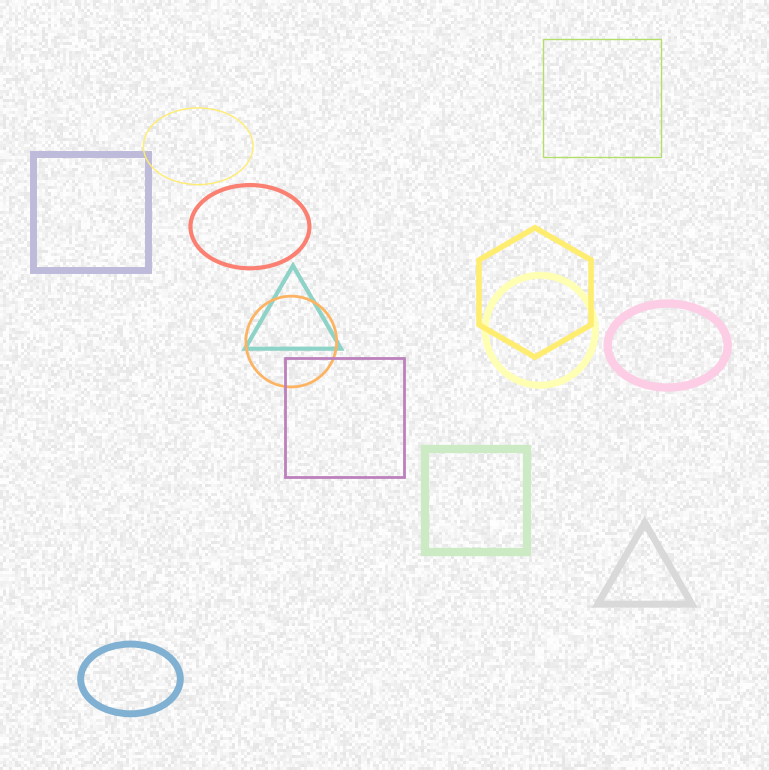[{"shape": "triangle", "thickness": 1.5, "radius": 0.36, "center": [0.381, 0.583]}, {"shape": "circle", "thickness": 2.5, "radius": 0.36, "center": [0.702, 0.571]}, {"shape": "square", "thickness": 2.5, "radius": 0.38, "center": [0.118, 0.725]}, {"shape": "oval", "thickness": 1.5, "radius": 0.39, "center": [0.325, 0.706]}, {"shape": "oval", "thickness": 2.5, "radius": 0.32, "center": [0.169, 0.118]}, {"shape": "circle", "thickness": 1, "radius": 0.29, "center": [0.378, 0.556]}, {"shape": "square", "thickness": 0.5, "radius": 0.38, "center": [0.782, 0.873]}, {"shape": "oval", "thickness": 3, "radius": 0.39, "center": [0.867, 0.551]}, {"shape": "triangle", "thickness": 2.5, "radius": 0.35, "center": [0.837, 0.251]}, {"shape": "square", "thickness": 1, "radius": 0.39, "center": [0.448, 0.458]}, {"shape": "square", "thickness": 3, "radius": 0.33, "center": [0.618, 0.35]}, {"shape": "oval", "thickness": 0.5, "radius": 0.36, "center": [0.257, 0.81]}, {"shape": "hexagon", "thickness": 2, "radius": 0.42, "center": [0.695, 0.62]}]